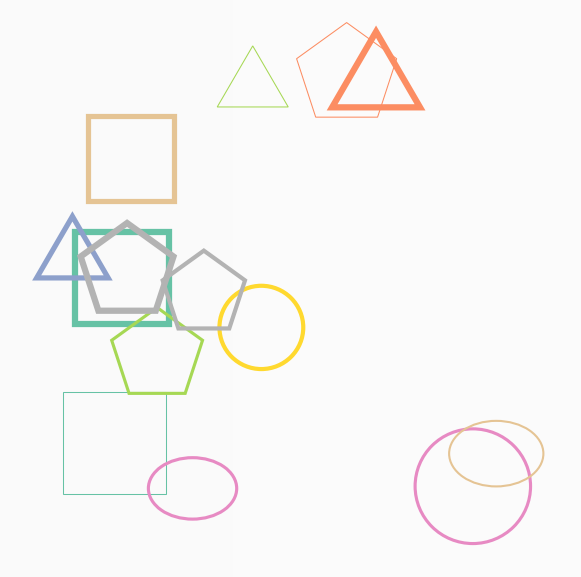[{"shape": "square", "thickness": 0.5, "radius": 0.44, "center": [0.198, 0.232]}, {"shape": "square", "thickness": 3, "radius": 0.4, "center": [0.21, 0.518]}, {"shape": "triangle", "thickness": 3, "radius": 0.44, "center": [0.647, 0.857]}, {"shape": "pentagon", "thickness": 0.5, "radius": 0.45, "center": [0.596, 0.87]}, {"shape": "triangle", "thickness": 2.5, "radius": 0.36, "center": [0.125, 0.553]}, {"shape": "oval", "thickness": 1.5, "radius": 0.38, "center": [0.331, 0.153]}, {"shape": "circle", "thickness": 1.5, "radius": 0.5, "center": [0.813, 0.157]}, {"shape": "pentagon", "thickness": 1.5, "radius": 0.41, "center": [0.27, 0.384]}, {"shape": "triangle", "thickness": 0.5, "radius": 0.35, "center": [0.435, 0.849]}, {"shape": "circle", "thickness": 2, "radius": 0.36, "center": [0.45, 0.432]}, {"shape": "square", "thickness": 2.5, "radius": 0.37, "center": [0.226, 0.725]}, {"shape": "oval", "thickness": 1, "radius": 0.41, "center": [0.854, 0.214]}, {"shape": "pentagon", "thickness": 3, "radius": 0.42, "center": [0.219, 0.529]}, {"shape": "pentagon", "thickness": 2, "radius": 0.37, "center": [0.351, 0.491]}]